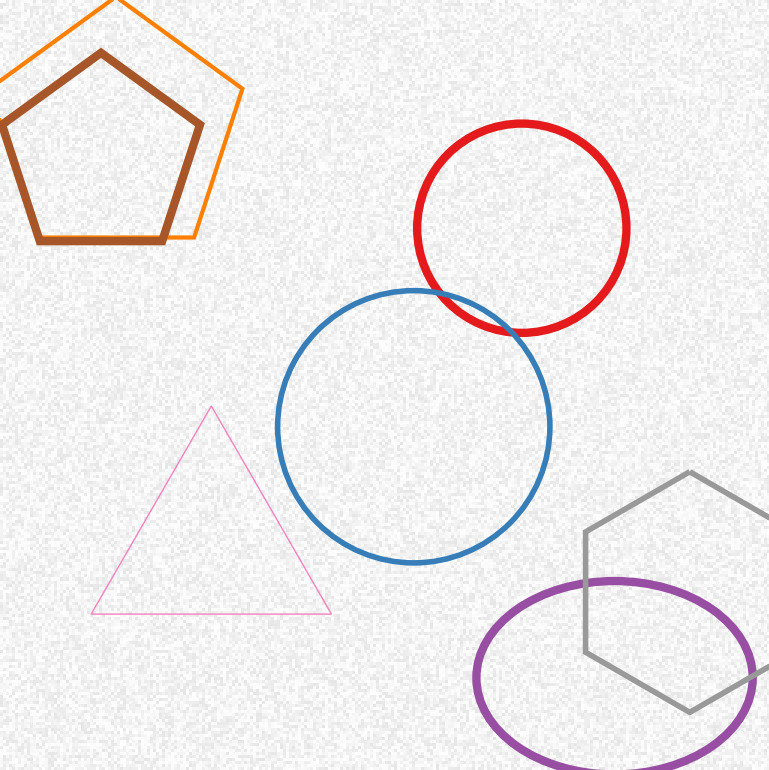[{"shape": "circle", "thickness": 3, "radius": 0.68, "center": [0.678, 0.704]}, {"shape": "circle", "thickness": 2, "radius": 0.88, "center": [0.537, 0.446]}, {"shape": "oval", "thickness": 3, "radius": 0.9, "center": [0.798, 0.12]}, {"shape": "pentagon", "thickness": 1.5, "radius": 0.86, "center": [0.151, 0.831]}, {"shape": "pentagon", "thickness": 3, "radius": 0.68, "center": [0.131, 0.796]}, {"shape": "triangle", "thickness": 0.5, "radius": 0.9, "center": [0.274, 0.293]}, {"shape": "hexagon", "thickness": 2, "radius": 0.78, "center": [0.896, 0.231]}]